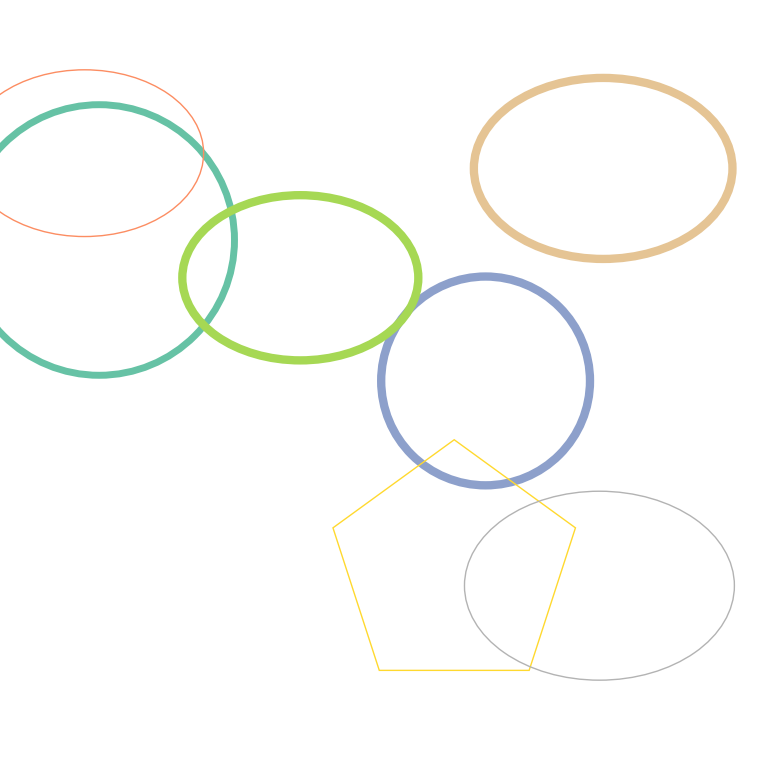[{"shape": "circle", "thickness": 2.5, "radius": 0.88, "center": [0.129, 0.688]}, {"shape": "oval", "thickness": 0.5, "radius": 0.77, "center": [0.11, 0.801]}, {"shape": "circle", "thickness": 3, "radius": 0.68, "center": [0.631, 0.505]}, {"shape": "oval", "thickness": 3, "radius": 0.77, "center": [0.39, 0.639]}, {"shape": "pentagon", "thickness": 0.5, "radius": 0.83, "center": [0.59, 0.263]}, {"shape": "oval", "thickness": 3, "radius": 0.84, "center": [0.783, 0.781]}, {"shape": "oval", "thickness": 0.5, "radius": 0.88, "center": [0.778, 0.239]}]